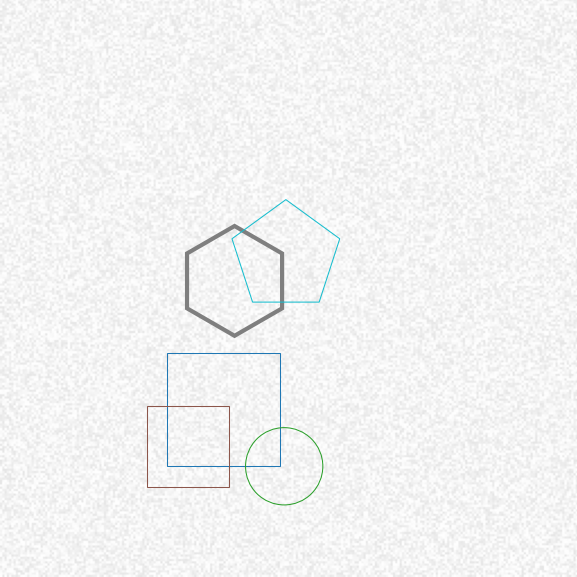[{"shape": "square", "thickness": 0.5, "radius": 0.49, "center": [0.387, 0.29]}, {"shape": "circle", "thickness": 0.5, "radius": 0.33, "center": [0.492, 0.192]}, {"shape": "square", "thickness": 0.5, "radius": 0.35, "center": [0.326, 0.226]}, {"shape": "hexagon", "thickness": 2, "radius": 0.48, "center": [0.406, 0.513]}, {"shape": "pentagon", "thickness": 0.5, "radius": 0.49, "center": [0.495, 0.555]}]